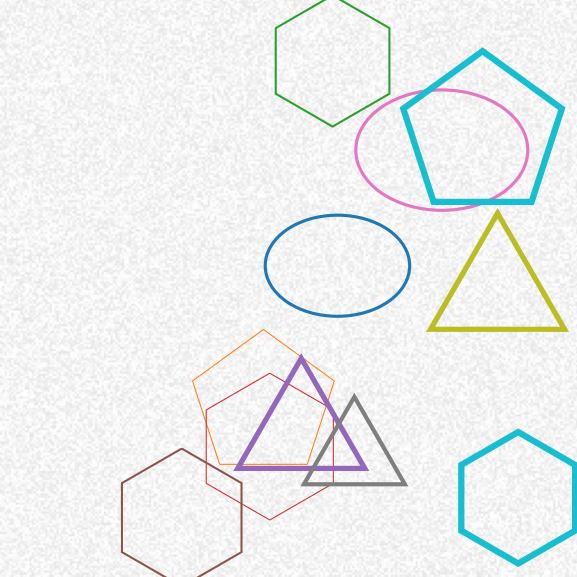[{"shape": "oval", "thickness": 1.5, "radius": 0.63, "center": [0.584, 0.539]}, {"shape": "pentagon", "thickness": 0.5, "radius": 0.65, "center": [0.456, 0.3]}, {"shape": "hexagon", "thickness": 1, "radius": 0.57, "center": [0.576, 0.894]}, {"shape": "hexagon", "thickness": 0.5, "radius": 0.64, "center": [0.467, 0.226]}, {"shape": "triangle", "thickness": 2.5, "radius": 0.64, "center": [0.522, 0.252]}, {"shape": "hexagon", "thickness": 1, "radius": 0.6, "center": [0.315, 0.103]}, {"shape": "oval", "thickness": 1.5, "radius": 0.74, "center": [0.765, 0.739]}, {"shape": "triangle", "thickness": 2, "radius": 0.5, "center": [0.614, 0.211]}, {"shape": "triangle", "thickness": 2.5, "radius": 0.67, "center": [0.862, 0.496]}, {"shape": "pentagon", "thickness": 3, "radius": 0.72, "center": [0.836, 0.766]}, {"shape": "hexagon", "thickness": 3, "radius": 0.57, "center": [0.897, 0.137]}]